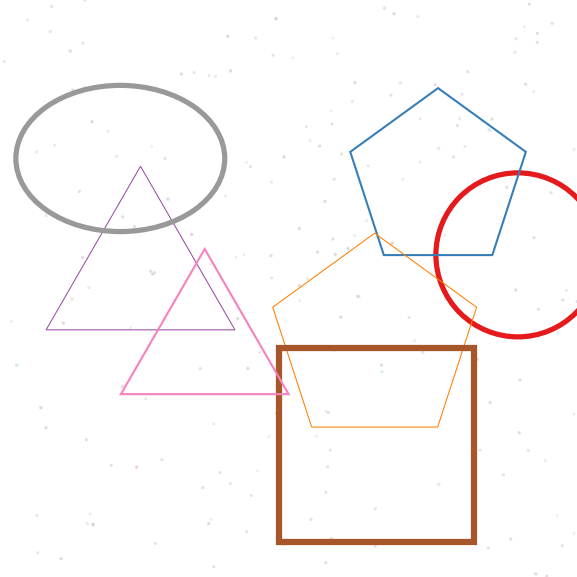[{"shape": "circle", "thickness": 2.5, "radius": 0.71, "center": [0.897, 0.558]}, {"shape": "pentagon", "thickness": 1, "radius": 0.8, "center": [0.759, 0.687]}, {"shape": "triangle", "thickness": 0.5, "radius": 0.94, "center": [0.243, 0.522]}, {"shape": "pentagon", "thickness": 0.5, "radius": 0.93, "center": [0.649, 0.41]}, {"shape": "square", "thickness": 3, "radius": 0.84, "center": [0.652, 0.229]}, {"shape": "triangle", "thickness": 1, "radius": 0.84, "center": [0.355, 0.4]}, {"shape": "oval", "thickness": 2.5, "radius": 0.9, "center": [0.208, 0.725]}]